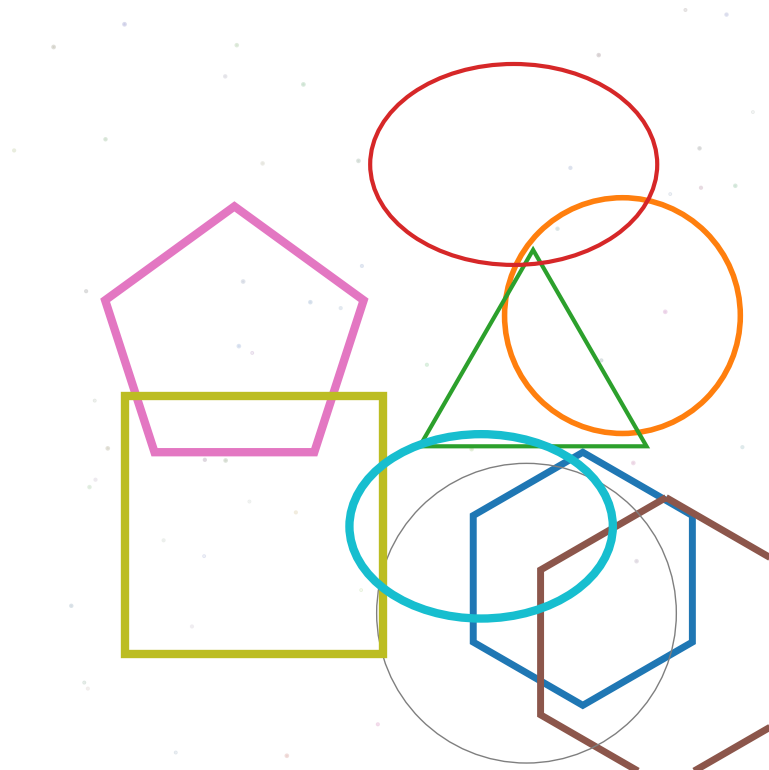[{"shape": "hexagon", "thickness": 2.5, "radius": 0.82, "center": [0.757, 0.248]}, {"shape": "circle", "thickness": 2, "radius": 0.77, "center": [0.808, 0.59]}, {"shape": "triangle", "thickness": 1.5, "radius": 0.85, "center": [0.692, 0.505]}, {"shape": "oval", "thickness": 1.5, "radius": 0.93, "center": [0.667, 0.786]}, {"shape": "hexagon", "thickness": 2.5, "radius": 0.94, "center": [0.865, 0.166]}, {"shape": "pentagon", "thickness": 3, "radius": 0.88, "center": [0.304, 0.555]}, {"shape": "circle", "thickness": 0.5, "radius": 0.97, "center": [0.684, 0.204]}, {"shape": "square", "thickness": 3, "radius": 0.84, "center": [0.33, 0.318]}, {"shape": "oval", "thickness": 3, "radius": 0.86, "center": [0.625, 0.316]}]